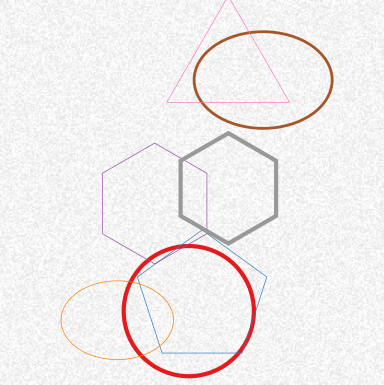[{"shape": "circle", "thickness": 3, "radius": 0.85, "center": [0.49, 0.192]}, {"shape": "pentagon", "thickness": 0.5, "radius": 0.88, "center": [0.525, 0.226]}, {"shape": "hexagon", "thickness": 0.5, "radius": 0.78, "center": [0.402, 0.471]}, {"shape": "oval", "thickness": 0.5, "radius": 0.73, "center": [0.305, 0.168]}, {"shape": "oval", "thickness": 2, "radius": 0.9, "center": [0.683, 0.792]}, {"shape": "triangle", "thickness": 0.5, "radius": 0.92, "center": [0.593, 0.826]}, {"shape": "hexagon", "thickness": 3, "radius": 0.72, "center": [0.593, 0.511]}]